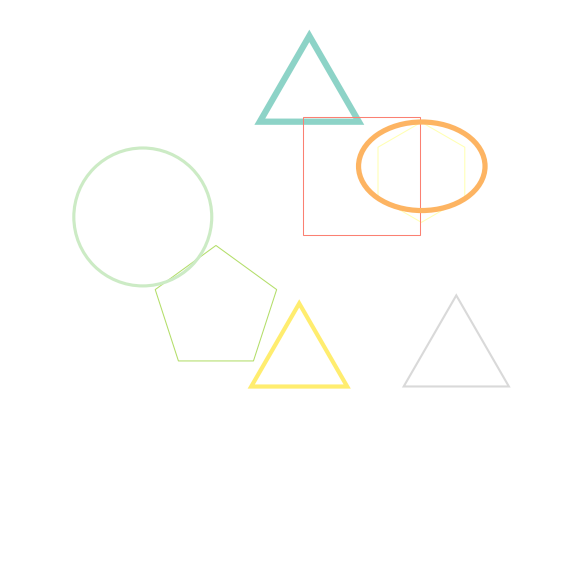[{"shape": "triangle", "thickness": 3, "radius": 0.5, "center": [0.536, 0.838]}, {"shape": "hexagon", "thickness": 0.5, "radius": 0.43, "center": [0.73, 0.701]}, {"shape": "square", "thickness": 0.5, "radius": 0.51, "center": [0.626, 0.695]}, {"shape": "oval", "thickness": 2.5, "radius": 0.55, "center": [0.73, 0.711]}, {"shape": "pentagon", "thickness": 0.5, "radius": 0.55, "center": [0.374, 0.464]}, {"shape": "triangle", "thickness": 1, "radius": 0.53, "center": [0.79, 0.382]}, {"shape": "circle", "thickness": 1.5, "radius": 0.6, "center": [0.247, 0.623]}, {"shape": "triangle", "thickness": 2, "radius": 0.48, "center": [0.518, 0.378]}]